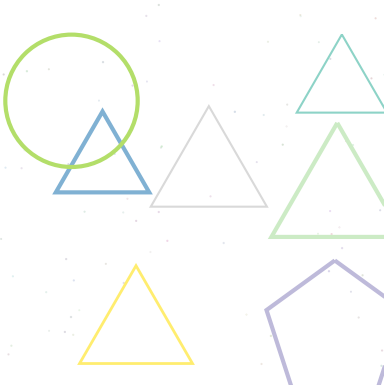[{"shape": "triangle", "thickness": 1.5, "radius": 0.68, "center": [0.888, 0.775]}, {"shape": "pentagon", "thickness": 3, "radius": 0.93, "center": [0.87, 0.137]}, {"shape": "triangle", "thickness": 3, "radius": 0.7, "center": [0.266, 0.57]}, {"shape": "circle", "thickness": 3, "radius": 0.86, "center": [0.186, 0.738]}, {"shape": "triangle", "thickness": 1.5, "radius": 0.87, "center": [0.542, 0.55]}, {"shape": "triangle", "thickness": 3, "radius": 0.99, "center": [0.876, 0.483]}, {"shape": "triangle", "thickness": 2, "radius": 0.85, "center": [0.353, 0.14]}]